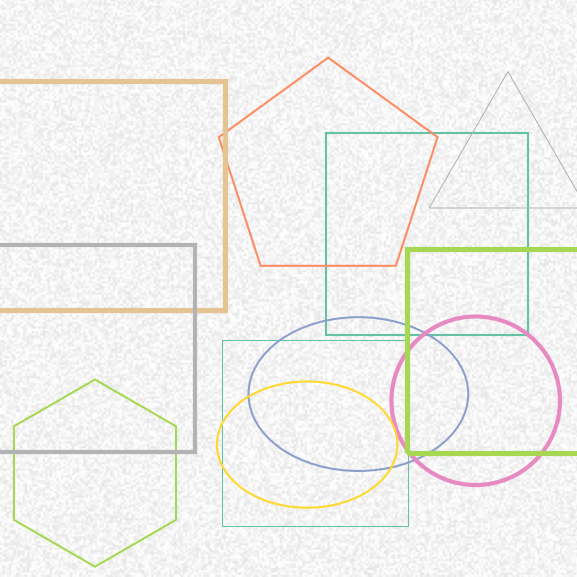[{"shape": "square", "thickness": 0.5, "radius": 0.8, "center": [0.546, 0.25]}, {"shape": "square", "thickness": 1, "radius": 0.87, "center": [0.74, 0.594]}, {"shape": "pentagon", "thickness": 1, "radius": 1.0, "center": [0.568, 0.7]}, {"shape": "oval", "thickness": 1, "radius": 0.95, "center": [0.621, 0.317]}, {"shape": "circle", "thickness": 2, "radius": 0.73, "center": [0.824, 0.305]}, {"shape": "square", "thickness": 2.5, "radius": 0.88, "center": [0.88, 0.392]}, {"shape": "hexagon", "thickness": 1, "radius": 0.81, "center": [0.164, 0.18]}, {"shape": "oval", "thickness": 1, "radius": 0.78, "center": [0.532, 0.229]}, {"shape": "square", "thickness": 2.5, "radius": 0.99, "center": [0.191, 0.661]}, {"shape": "triangle", "thickness": 0.5, "radius": 0.79, "center": [0.879, 0.718]}, {"shape": "square", "thickness": 2, "radius": 0.9, "center": [0.158, 0.395]}]